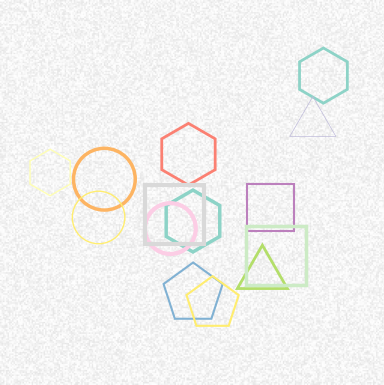[{"shape": "hexagon", "thickness": 2, "radius": 0.36, "center": [0.84, 0.804]}, {"shape": "hexagon", "thickness": 2.5, "radius": 0.4, "center": [0.501, 0.426]}, {"shape": "hexagon", "thickness": 1, "radius": 0.3, "center": [0.13, 0.552]}, {"shape": "triangle", "thickness": 0.5, "radius": 0.35, "center": [0.813, 0.68]}, {"shape": "hexagon", "thickness": 2, "radius": 0.4, "center": [0.49, 0.599]}, {"shape": "pentagon", "thickness": 1.5, "radius": 0.4, "center": [0.502, 0.237]}, {"shape": "circle", "thickness": 2.5, "radius": 0.4, "center": [0.271, 0.535]}, {"shape": "triangle", "thickness": 2, "radius": 0.38, "center": [0.681, 0.288]}, {"shape": "circle", "thickness": 3, "radius": 0.33, "center": [0.443, 0.406]}, {"shape": "square", "thickness": 3, "radius": 0.38, "center": [0.452, 0.443]}, {"shape": "square", "thickness": 1.5, "radius": 0.3, "center": [0.702, 0.462]}, {"shape": "square", "thickness": 2.5, "radius": 0.39, "center": [0.717, 0.336]}, {"shape": "pentagon", "thickness": 1.5, "radius": 0.36, "center": [0.552, 0.211]}, {"shape": "circle", "thickness": 1, "radius": 0.34, "center": [0.256, 0.435]}]